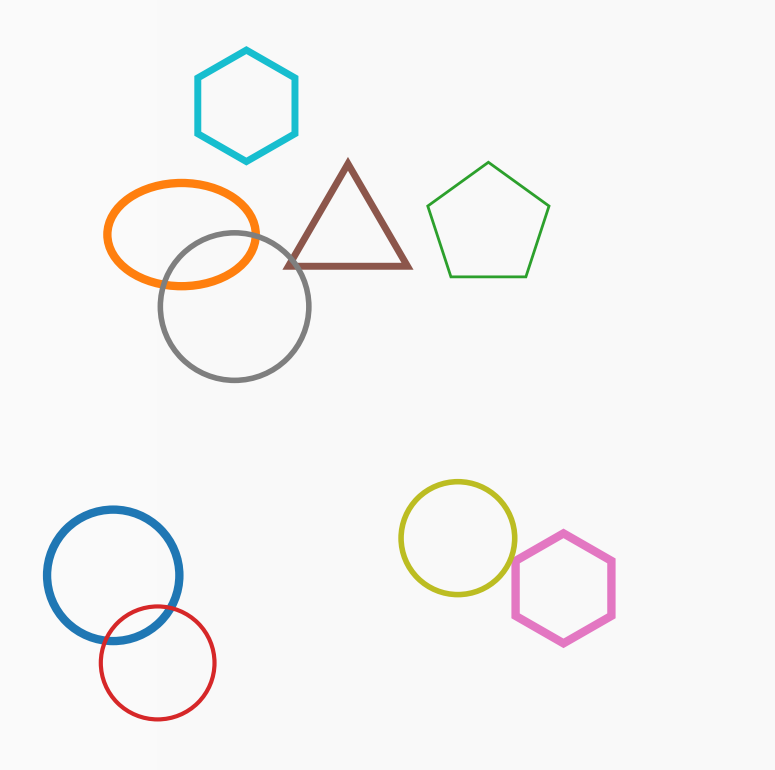[{"shape": "circle", "thickness": 3, "radius": 0.43, "center": [0.146, 0.253]}, {"shape": "oval", "thickness": 3, "radius": 0.48, "center": [0.234, 0.695]}, {"shape": "pentagon", "thickness": 1, "radius": 0.41, "center": [0.63, 0.707]}, {"shape": "circle", "thickness": 1.5, "radius": 0.37, "center": [0.203, 0.139]}, {"shape": "triangle", "thickness": 2.5, "radius": 0.44, "center": [0.449, 0.699]}, {"shape": "hexagon", "thickness": 3, "radius": 0.36, "center": [0.727, 0.236]}, {"shape": "circle", "thickness": 2, "radius": 0.48, "center": [0.303, 0.602]}, {"shape": "circle", "thickness": 2, "radius": 0.37, "center": [0.591, 0.301]}, {"shape": "hexagon", "thickness": 2.5, "radius": 0.36, "center": [0.318, 0.863]}]